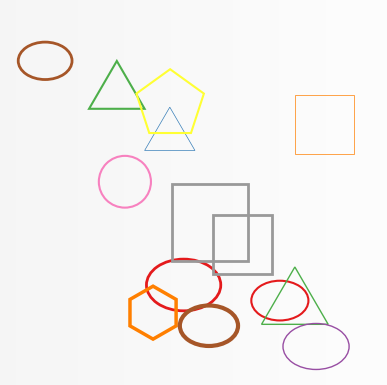[{"shape": "oval", "thickness": 1.5, "radius": 0.37, "center": [0.722, 0.219]}, {"shape": "oval", "thickness": 2, "radius": 0.48, "center": [0.474, 0.26]}, {"shape": "triangle", "thickness": 0.5, "radius": 0.38, "center": [0.438, 0.647]}, {"shape": "triangle", "thickness": 1.5, "radius": 0.41, "center": [0.301, 0.759]}, {"shape": "triangle", "thickness": 1, "radius": 0.5, "center": [0.761, 0.207]}, {"shape": "oval", "thickness": 1, "radius": 0.43, "center": [0.816, 0.1]}, {"shape": "hexagon", "thickness": 2.5, "radius": 0.34, "center": [0.395, 0.188]}, {"shape": "square", "thickness": 0.5, "radius": 0.38, "center": [0.837, 0.677]}, {"shape": "pentagon", "thickness": 1.5, "radius": 0.46, "center": [0.439, 0.729]}, {"shape": "oval", "thickness": 3, "radius": 0.38, "center": [0.539, 0.154]}, {"shape": "oval", "thickness": 2, "radius": 0.35, "center": [0.116, 0.842]}, {"shape": "circle", "thickness": 1.5, "radius": 0.34, "center": [0.322, 0.528]}, {"shape": "square", "thickness": 2, "radius": 0.5, "center": [0.542, 0.422]}, {"shape": "square", "thickness": 2, "radius": 0.38, "center": [0.625, 0.365]}]